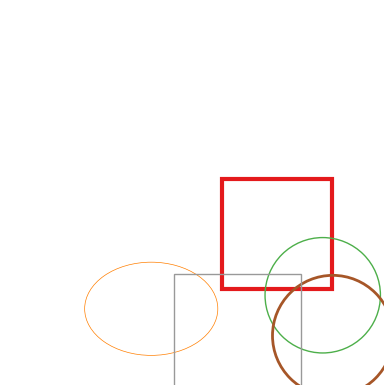[{"shape": "square", "thickness": 3, "radius": 0.71, "center": [0.721, 0.393]}, {"shape": "circle", "thickness": 1, "radius": 0.75, "center": [0.838, 0.233]}, {"shape": "oval", "thickness": 0.5, "radius": 0.86, "center": [0.393, 0.198]}, {"shape": "circle", "thickness": 2, "radius": 0.78, "center": [0.864, 0.128]}, {"shape": "square", "thickness": 1, "radius": 0.82, "center": [0.616, 0.124]}]